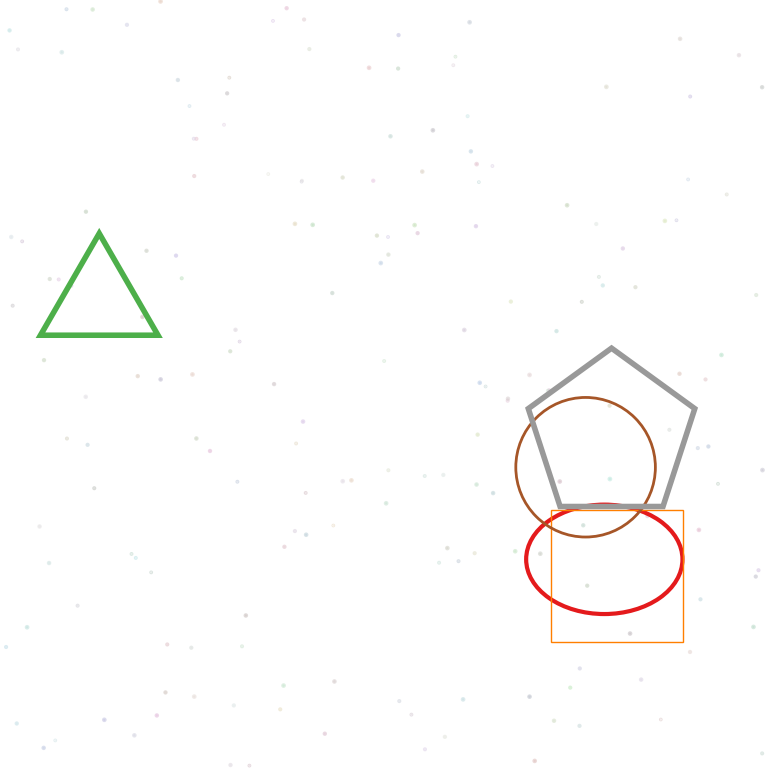[{"shape": "oval", "thickness": 1.5, "radius": 0.51, "center": [0.785, 0.274]}, {"shape": "triangle", "thickness": 2, "radius": 0.44, "center": [0.129, 0.609]}, {"shape": "square", "thickness": 0.5, "radius": 0.43, "center": [0.801, 0.252]}, {"shape": "circle", "thickness": 1, "radius": 0.45, "center": [0.761, 0.393]}, {"shape": "pentagon", "thickness": 2, "radius": 0.57, "center": [0.794, 0.434]}]